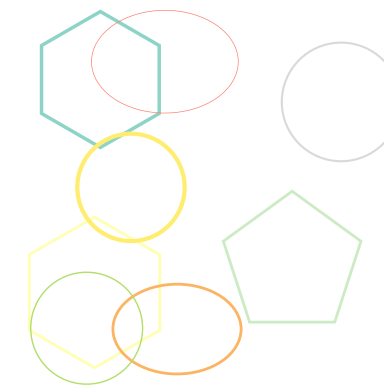[{"shape": "hexagon", "thickness": 2.5, "radius": 0.88, "center": [0.261, 0.794]}, {"shape": "hexagon", "thickness": 2, "radius": 0.98, "center": [0.246, 0.24]}, {"shape": "oval", "thickness": 0.5, "radius": 0.95, "center": [0.428, 0.84]}, {"shape": "oval", "thickness": 2, "radius": 0.83, "center": [0.46, 0.145]}, {"shape": "circle", "thickness": 1, "radius": 0.73, "center": [0.225, 0.148]}, {"shape": "circle", "thickness": 1.5, "radius": 0.77, "center": [0.886, 0.735]}, {"shape": "pentagon", "thickness": 2, "radius": 0.94, "center": [0.759, 0.315]}, {"shape": "circle", "thickness": 3, "radius": 0.7, "center": [0.34, 0.513]}]